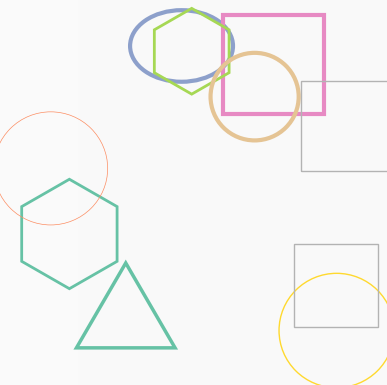[{"shape": "hexagon", "thickness": 2, "radius": 0.71, "center": [0.179, 0.392]}, {"shape": "triangle", "thickness": 2.5, "radius": 0.73, "center": [0.325, 0.17]}, {"shape": "circle", "thickness": 0.5, "radius": 0.73, "center": [0.131, 0.563]}, {"shape": "oval", "thickness": 3, "radius": 0.66, "center": [0.468, 0.881]}, {"shape": "square", "thickness": 3, "radius": 0.65, "center": [0.706, 0.832]}, {"shape": "hexagon", "thickness": 2, "radius": 0.56, "center": [0.495, 0.867]}, {"shape": "circle", "thickness": 1, "radius": 0.74, "center": [0.869, 0.141]}, {"shape": "circle", "thickness": 3, "radius": 0.57, "center": [0.657, 0.749]}, {"shape": "square", "thickness": 1, "radius": 0.58, "center": [0.894, 0.672]}, {"shape": "square", "thickness": 1, "radius": 0.54, "center": [0.867, 0.258]}]